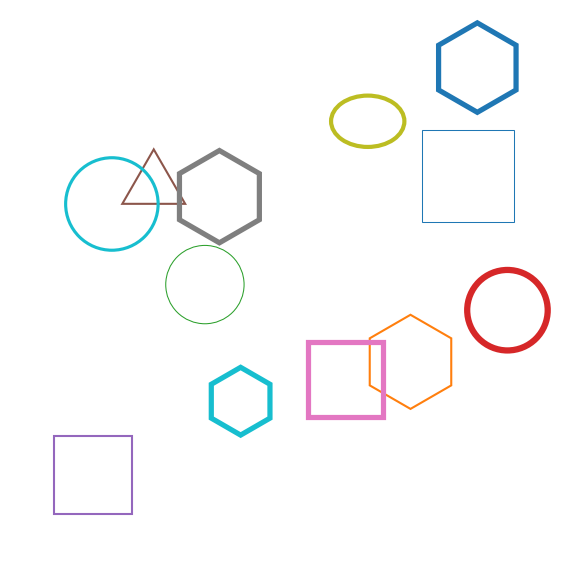[{"shape": "hexagon", "thickness": 2.5, "radius": 0.39, "center": [0.827, 0.882]}, {"shape": "square", "thickness": 0.5, "radius": 0.4, "center": [0.811, 0.695]}, {"shape": "hexagon", "thickness": 1, "radius": 0.41, "center": [0.711, 0.373]}, {"shape": "circle", "thickness": 0.5, "radius": 0.34, "center": [0.355, 0.506]}, {"shape": "circle", "thickness": 3, "radius": 0.35, "center": [0.879, 0.462]}, {"shape": "square", "thickness": 1, "radius": 0.34, "center": [0.162, 0.177]}, {"shape": "triangle", "thickness": 1, "radius": 0.31, "center": [0.266, 0.678]}, {"shape": "square", "thickness": 2.5, "radius": 0.32, "center": [0.599, 0.342]}, {"shape": "hexagon", "thickness": 2.5, "radius": 0.4, "center": [0.38, 0.659]}, {"shape": "oval", "thickness": 2, "radius": 0.32, "center": [0.637, 0.789]}, {"shape": "circle", "thickness": 1.5, "radius": 0.4, "center": [0.194, 0.646]}, {"shape": "hexagon", "thickness": 2.5, "radius": 0.29, "center": [0.417, 0.304]}]